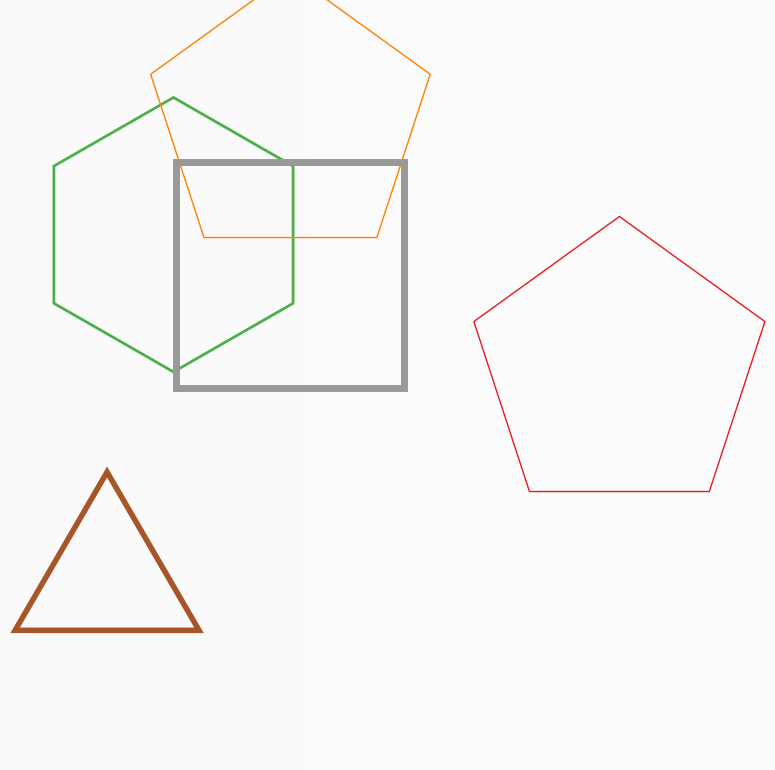[{"shape": "pentagon", "thickness": 0.5, "radius": 0.99, "center": [0.799, 0.521]}, {"shape": "hexagon", "thickness": 1, "radius": 0.89, "center": [0.224, 0.695]}, {"shape": "pentagon", "thickness": 0.5, "radius": 0.95, "center": [0.375, 0.845]}, {"shape": "triangle", "thickness": 2, "radius": 0.69, "center": [0.138, 0.25]}, {"shape": "square", "thickness": 2.5, "radius": 0.73, "center": [0.374, 0.643]}]